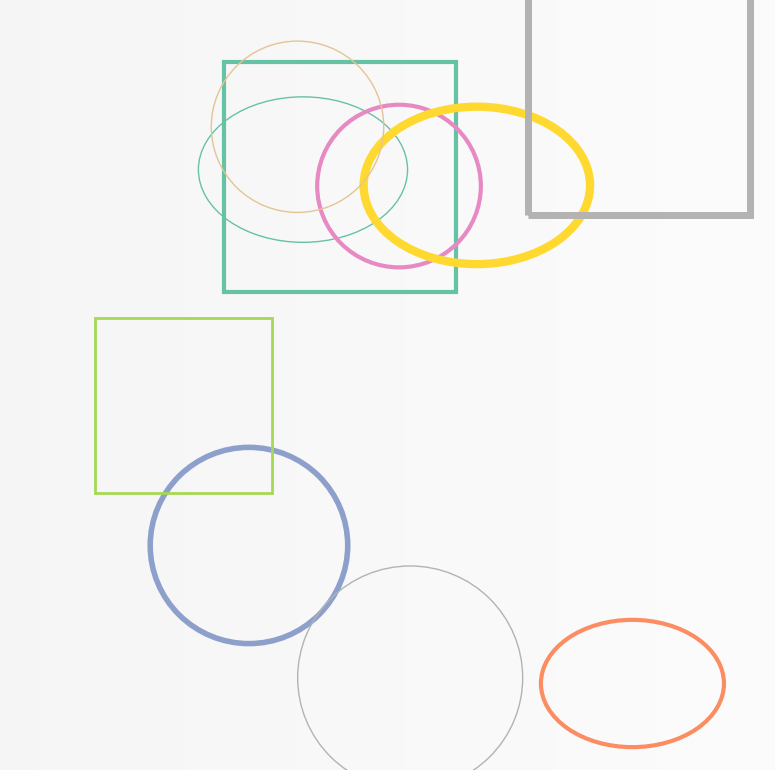[{"shape": "square", "thickness": 1.5, "radius": 0.75, "center": [0.439, 0.77]}, {"shape": "oval", "thickness": 0.5, "radius": 0.67, "center": [0.391, 0.78]}, {"shape": "oval", "thickness": 1.5, "radius": 0.59, "center": [0.816, 0.112]}, {"shape": "circle", "thickness": 2, "radius": 0.64, "center": [0.321, 0.292]}, {"shape": "circle", "thickness": 1.5, "radius": 0.53, "center": [0.515, 0.758]}, {"shape": "square", "thickness": 1, "radius": 0.57, "center": [0.237, 0.473]}, {"shape": "oval", "thickness": 3, "radius": 0.73, "center": [0.615, 0.759]}, {"shape": "circle", "thickness": 0.5, "radius": 0.56, "center": [0.384, 0.835]}, {"shape": "circle", "thickness": 0.5, "radius": 0.73, "center": [0.529, 0.12]}, {"shape": "square", "thickness": 2.5, "radius": 0.71, "center": [0.825, 0.863]}]